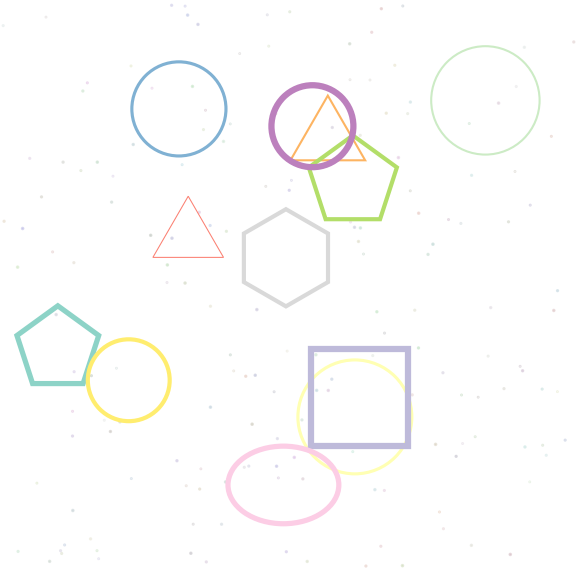[{"shape": "pentagon", "thickness": 2.5, "radius": 0.37, "center": [0.1, 0.395]}, {"shape": "circle", "thickness": 1.5, "radius": 0.49, "center": [0.614, 0.277]}, {"shape": "square", "thickness": 3, "radius": 0.42, "center": [0.622, 0.311]}, {"shape": "triangle", "thickness": 0.5, "radius": 0.35, "center": [0.326, 0.589]}, {"shape": "circle", "thickness": 1.5, "radius": 0.41, "center": [0.31, 0.811]}, {"shape": "triangle", "thickness": 1, "radius": 0.37, "center": [0.568, 0.759]}, {"shape": "pentagon", "thickness": 2, "radius": 0.4, "center": [0.611, 0.684]}, {"shape": "oval", "thickness": 2.5, "radius": 0.48, "center": [0.491, 0.159]}, {"shape": "hexagon", "thickness": 2, "radius": 0.42, "center": [0.495, 0.553]}, {"shape": "circle", "thickness": 3, "radius": 0.35, "center": [0.541, 0.781]}, {"shape": "circle", "thickness": 1, "radius": 0.47, "center": [0.841, 0.825]}, {"shape": "circle", "thickness": 2, "radius": 0.35, "center": [0.223, 0.341]}]